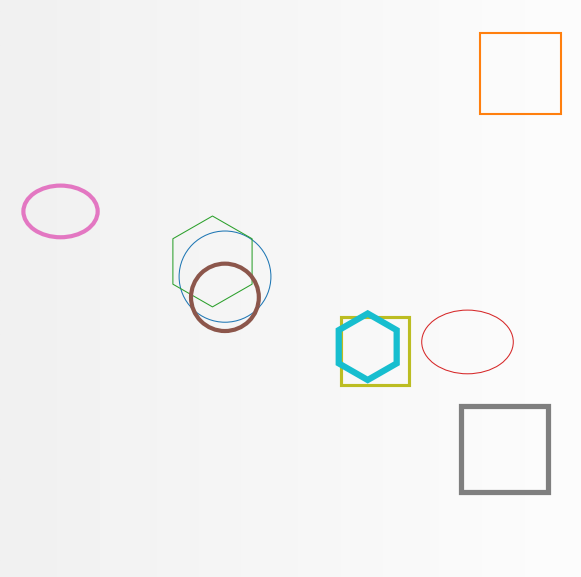[{"shape": "circle", "thickness": 0.5, "radius": 0.39, "center": [0.387, 0.52]}, {"shape": "square", "thickness": 1, "radius": 0.35, "center": [0.895, 0.872]}, {"shape": "hexagon", "thickness": 0.5, "radius": 0.39, "center": [0.366, 0.546]}, {"shape": "oval", "thickness": 0.5, "radius": 0.39, "center": [0.804, 0.407]}, {"shape": "circle", "thickness": 2, "radius": 0.29, "center": [0.387, 0.484]}, {"shape": "oval", "thickness": 2, "radius": 0.32, "center": [0.104, 0.633]}, {"shape": "square", "thickness": 2.5, "radius": 0.37, "center": [0.868, 0.221]}, {"shape": "square", "thickness": 1.5, "radius": 0.29, "center": [0.645, 0.391]}, {"shape": "hexagon", "thickness": 3, "radius": 0.29, "center": [0.633, 0.399]}]